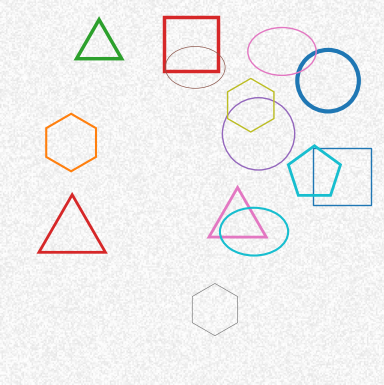[{"shape": "circle", "thickness": 3, "radius": 0.4, "center": [0.852, 0.79]}, {"shape": "square", "thickness": 1, "radius": 0.38, "center": [0.888, 0.542]}, {"shape": "hexagon", "thickness": 1.5, "radius": 0.37, "center": [0.185, 0.63]}, {"shape": "triangle", "thickness": 2.5, "radius": 0.34, "center": [0.257, 0.881]}, {"shape": "square", "thickness": 2.5, "radius": 0.35, "center": [0.496, 0.885]}, {"shape": "triangle", "thickness": 2, "radius": 0.5, "center": [0.187, 0.395]}, {"shape": "circle", "thickness": 1, "radius": 0.47, "center": [0.672, 0.652]}, {"shape": "oval", "thickness": 0.5, "radius": 0.39, "center": [0.507, 0.825]}, {"shape": "triangle", "thickness": 2, "radius": 0.43, "center": [0.617, 0.427]}, {"shape": "oval", "thickness": 1, "radius": 0.44, "center": [0.732, 0.866]}, {"shape": "hexagon", "thickness": 0.5, "radius": 0.34, "center": [0.558, 0.196]}, {"shape": "hexagon", "thickness": 1, "radius": 0.35, "center": [0.651, 0.727]}, {"shape": "oval", "thickness": 1.5, "radius": 0.44, "center": [0.66, 0.398]}, {"shape": "pentagon", "thickness": 2, "radius": 0.36, "center": [0.817, 0.55]}]